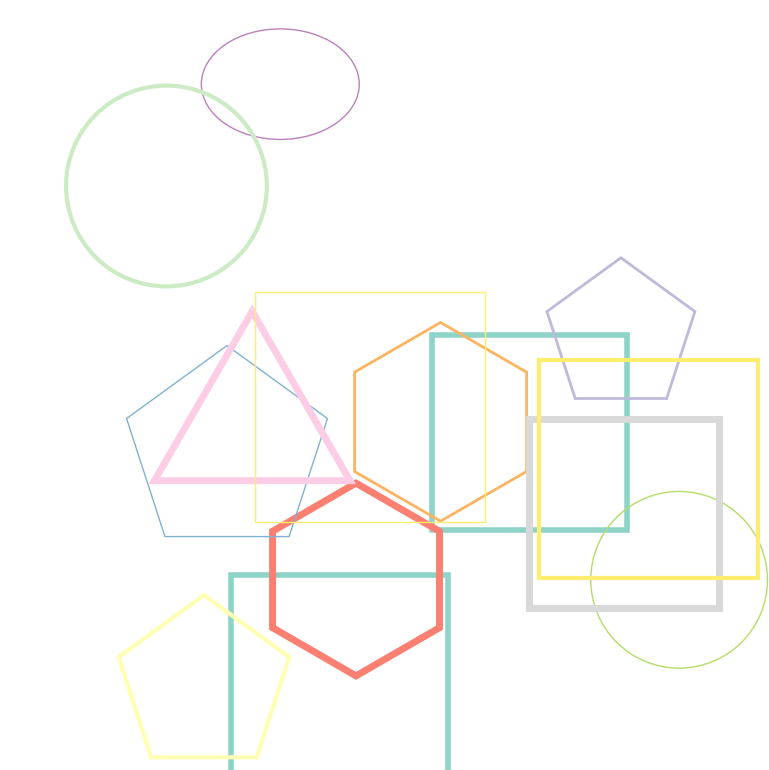[{"shape": "square", "thickness": 2, "radius": 0.64, "center": [0.688, 0.439]}, {"shape": "square", "thickness": 2, "radius": 0.7, "center": [0.441, 0.113]}, {"shape": "pentagon", "thickness": 1.5, "radius": 0.58, "center": [0.265, 0.111]}, {"shape": "pentagon", "thickness": 1, "radius": 0.51, "center": [0.806, 0.564]}, {"shape": "hexagon", "thickness": 2.5, "radius": 0.63, "center": [0.462, 0.247]}, {"shape": "pentagon", "thickness": 0.5, "radius": 0.69, "center": [0.295, 0.414]}, {"shape": "hexagon", "thickness": 1, "radius": 0.65, "center": [0.572, 0.452]}, {"shape": "circle", "thickness": 0.5, "radius": 0.57, "center": [0.882, 0.247]}, {"shape": "triangle", "thickness": 2.5, "radius": 0.73, "center": [0.328, 0.449]}, {"shape": "square", "thickness": 2.5, "radius": 0.62, "center": [0.81, 0.333]}, {"shape": "oval", "thickness": 0.5, "radius": 0.51, "center": [0.364, 0.891]}, {"shape": "circle", "thickness": 1.5, "radius": 0.65, "center": [0.216, 0.758]}, {"shape": "square", "thickness": 1.5, "radius": 0.71, "center": [0.842, 0.391]}, {"shape": "square", "thickness": 0.5, "radius": 0.75, "center": [0.481, 0.472]}]